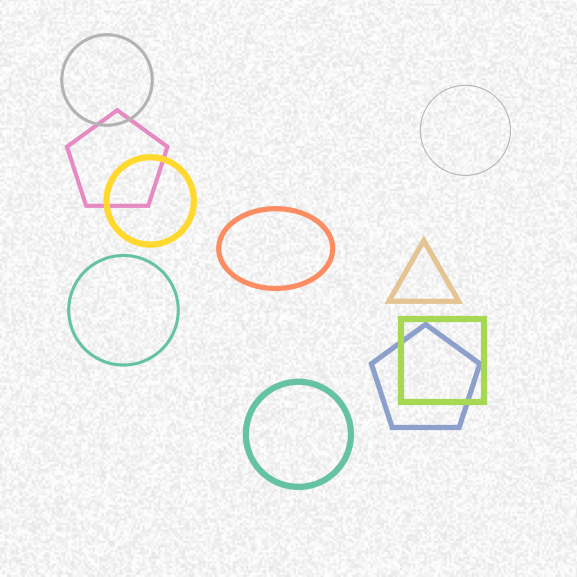[{"shape": "circle", "thickness": 1.5, "radius": 0.47, "center": [0.214, 0.462]}, {"shape": "circle", "thickness": 3, "radius": 0.46, "center": [0.517, 0.247]}, {"shape": "oval", "thickness": 2.5, "radius": 0.49, "center": [0.477, 0.569]}, {"shape": "pentagon", "thickness": 2.5, "radius": 0.49, "center": [0.737, 0.339]}, {"shape": "pentagon", "thickness": 2, "radius": 0.46, "center": [0.203, 0.717]}, {"shape": "square", "thickness": 3, "radius": 0.36, "center": [0.767, 0.375]}, {"shape": "circle", "thickness": 3, "radius": 0.38, "center": [0.26, 0.651]}, {"shape": "triangle", "thickness": 2.5, "radius": 0.35, "center": [0.734, 0.512]}, {"shape": "circle", "thickness": 1.5, "radius": 0.39, "center": [0.185, 0.861]}, {"shape": "circle", "thickness": 0.5, "radius": 0.39, "center": [0.806, 0.773]}]